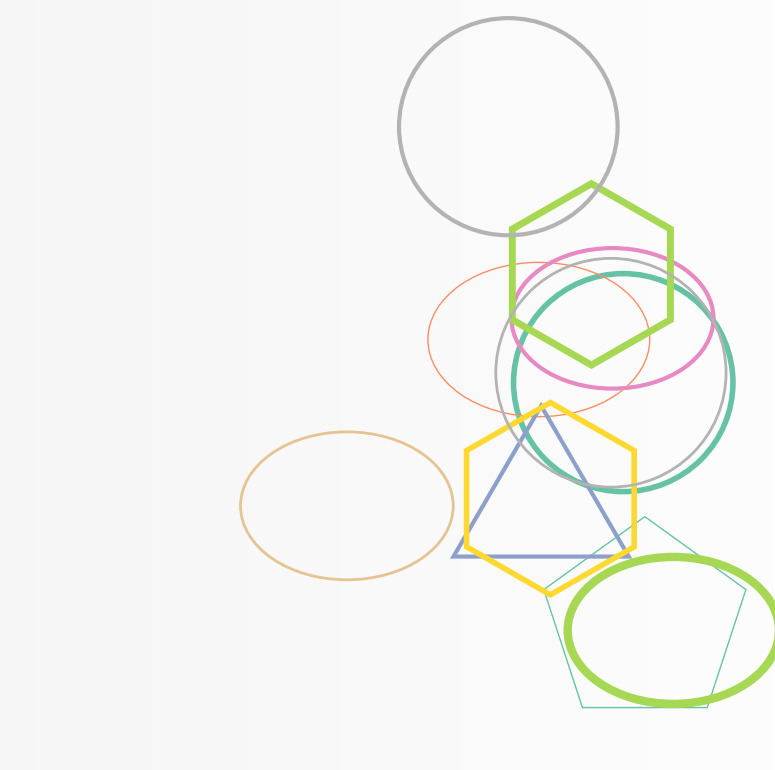[{"shape": "circle", "thickness": 2, "radius": 0.71, "center": [0.804, 0.503]}, {"shape": "pentagon", "thickness": 0.5, "radius": 0.69, "center": [0.832, 0.192]}, {"shape": "oval", "thickness": 0.5, "radius": 0.72, "center": [0.695, 0.559]}, {"shape": "triangle", "thickness": 1.5, "radius": 0.65, "center": [0.698, 0.342]}, {"shape": "oval", "thickness": 1.5, "radius": 0.65, "center": [0.79, 0.587]}, {"shape": "oval", "thickness": 3, "radius": 0.68, "center": [0.869, 0.181]}, {"shape": "hexagon", "thickness": 2.5, "radius": 0.59, "center": [0.763, 0.644]}, {"shape": "hexagon", "thickness": 2, "radius": 0.62, "center": [0.71, 0.352]}, {"shape": "oval", "thickness": 1, "radius": 0.69, "center": [0.448, 0.343]}, {"shape": "circle", "thickness": 1, "radius": 0.74, "center": [0.788, 0.516]}, {"shape": "circle", "thickness": 1.5, "radius": 0.71, "center": [0.656, 0.835]}]